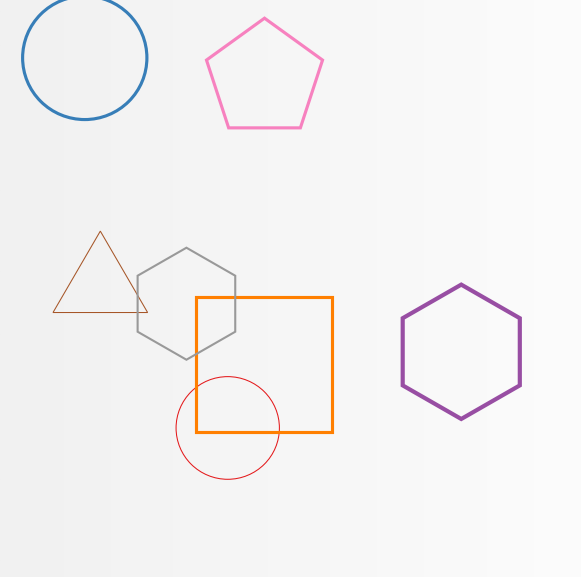[{"shape": "circle", "thickness": 0.5, "radius": 0.44, "center": [0.392, 0.258]}, {"shape": "circle", "thickness": 1.5, "radius": 0.53, "center": [0.146, 0.899]}, {"shape": "hexagon", "thickness": 2, "radius": 0.58, "center": [0.794, 0.39]}, {"shape": "square", "thickness": 1.5, "radius": 0.58, "center": [0.455, 0.367]}, {"shape": "triangle", "thickness": 0.5, "radius": 0.47, "center": [0.173, 0.505]}, {"shape": "pentagon", "thickness": 1.5, "radius": 0.52, "center": [0.455, 0.863]}, {"shape": "hexagon", "thickness": 1, "radius": 0.48, "center": [0.321, 0.473]}]